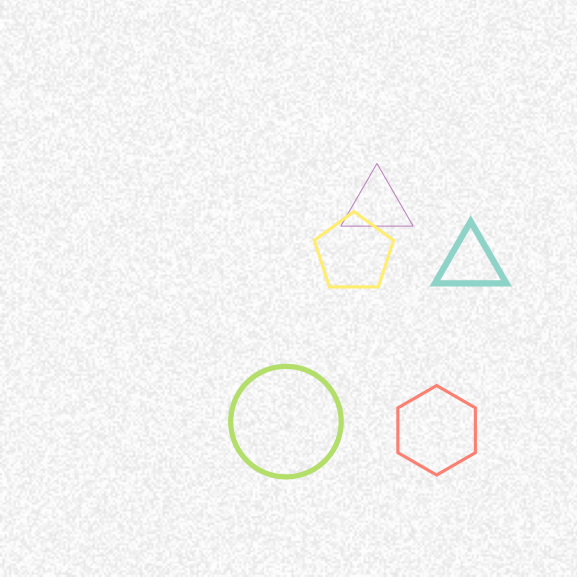[{"shape": "triangle", "thickness": 3, "radius": 0.36, "center": [0.815, 0.544]}, {"shape": "hexagon", "thickness": 1.5, "radius": 0.39, "center": [0.756, 0.254]}, {"shape": "circle", "thickness": 2.5, "radius": 0.48, "center": [0.495, 0.269]}, {"shape": "triangle", "thickness": 0.5, "radius": 0.36, "center": [0.653, 0.644]}, {"shape": "pentagon", "thickness": 1.5, "radius": 0.36, "center": [0.613, 0.561]}]